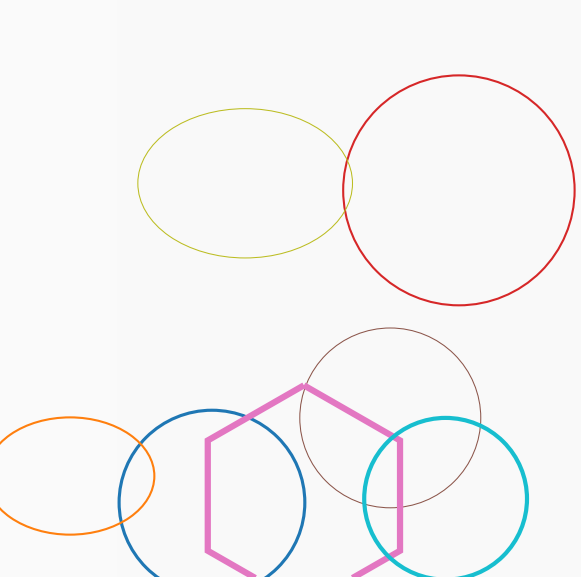[{"shape": "circle", "thickness": 1.5, "radius": 0.8, "center": [0.365, 0.129]}, {"shape": "oval", "thickness": 1, "radius": 0.73, "center": [0.121, 0.175]}, {"shape": "circle", "thickness": 1, "radius": 1.0, "center": [0.79, 0.67]}, {"shape": "circle", "thickness": 0.5, "radius": 0.78, "center": [0.671, 0.276]}, {"shape": "hexagon", "thickness": 3, "radius": 0.95, "center": [0.523, 0.141]}, {"shape": "oval", "thickness": 0.5, "radius": 0.92, "center": [0.422, 0.682]}, {"shape": "circle", "thickness": 2, "radius": 0.7, "center": [0.767, 0.135]}]